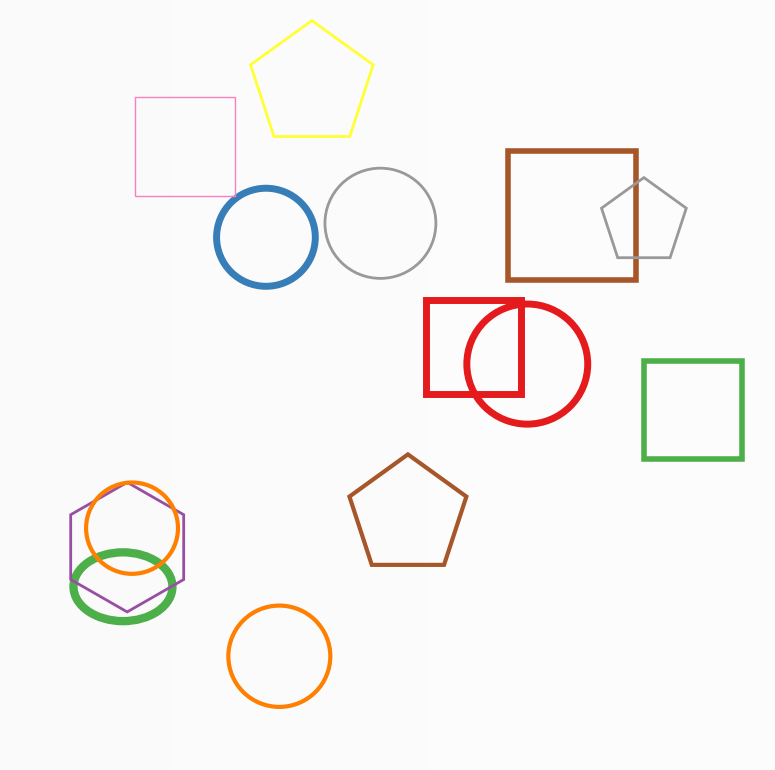[{"shape": "square", "thickness": 2.5, "radius": 0.31, "center": [0.611, 0.549]}, {"shape": "circle", "thickness": 2.5, "radius": 0.39, "center": [0.68, 0.527]}, {"shape": "circle", "thickness": 2.5, "radius": 0.32, "center": [0.343, 0.692]}, {"shape": "oval", "thickness": 3, "radius": 0.32, "center": [0.159, 0.238]}, {"shape": "square", "thickness": 2, "radius": 0.32, "center": [0.894, 0.467]}, {"shape": "hexagon", "thickness": 1, "radius": 0.42, "center": [0.164, 0.289]}, {"shape": "circle", "thickness": 1.5, "radius": 0.3, "center": [0.17, 0.314]}, {"shape": "circle", "thickness": 1.5, "radius": 0.33, "center": [0.36, 0.148]}, {"shape": "pentagon", "thickness": 1, "radius": 0.42, "center": [0.402, 0.89]}, {"shape": "square", "thickness": 2, "radius": 0.42, "center": [0.738, 0.72]}, {"shape": "pentagon", "thickness": 1.5, "radius": 0.4, "center": [0.526, 0.331]}, {"shape": "square", "thickness": 0.5, "radius": 0.32, "center": [0.239, 0.809]}, {"shape": "pentagon", "thickness": 1, "radius": 0.29, "center": [0.831, 0.712]}, {"shape": "circle", "thickness": 1, "radius": 0.36, "center": [0.491, 0.71]}]